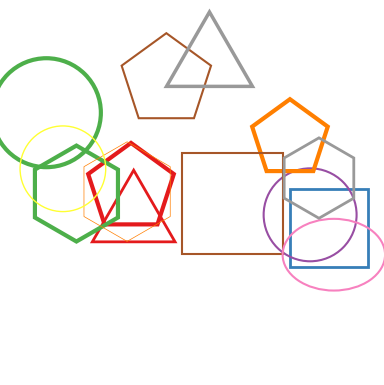[{"shape": "pentagon", "thickness": 3, "radius": 0.58, "center": [0.34, 0.512]}, {"shape": "triangle", "thickness": 2, "radius": 0.62, "center": [0.347, 0.434]}, {"shape": "square", "thickness": 2, "radius": 0.51, "center": [0.855, 0.408]}, {"shape": "hexagon", "thickness": 3, "radius": 0.62, "center": [0.199, 0.497]}, {"shape": "circle", "thickness": 3, "radius": 0.71, "center": [0.12, 0.707]}, {"shape": "circle", "thickness": 1.5, "radius": 0.6, "center": [0.805, 0.442]}, {"shape": "hexagon", "thickness": 0.5, "radius": 0.65, "center": [0.33, 0.502]}, {"shape": "pentagon", "thickness": 3, "radius": 0.52, "center": [0.753, 0.639]}, {"shape": "circle", "thickness": 1, "radius": 0.56, "center": [0.163, 0.562]}, {"shape": "pentagon", "thickness": 1.5, "radius": 0.61, "center": [0.432, 0.792]}, {"shape": "square", "thickness": 1.5, "radius": 0.66, "center": [0.604, 0.471]}, {"shape": "oval", "thickness": 1.5, "radius": 0.67, "center": [0.867, 0.338]}, {"shape": "hexagon", "thickness": 2, "radius": 0.52, "center": [0.829, 0.538]}, {"shape": "triangle", "thickness": 2.5, "radius": 0.64, "center": [0.544, 0.84]}]